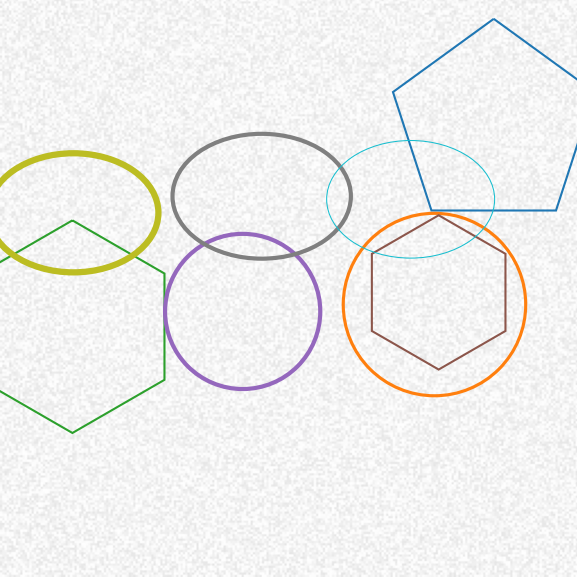[{"shape": "pentagon", "thickness": 1, "radius": 0.92, "center": [0.855, 0.783]}, {"shape": "circle", "thickness": 1.5, "radius": 0.79, "center": [0.752, 0.472]}, {"shape": "hexagon", "thickness": 1, "radius": 0.92, "center": [0.125, 0.433]}, {"shape": "circle", "thickness": 2, "radius": 0.67, "center": [0.42, 0.46]}, {"shape": "hexagon", "thickness": 1, "radius": 0.67, "center": [0.76, 0.493]}, {"shape": "oval", "thickness": 2, "radius": 0.77, "center": [0.453, 0.659]}, {"shape": "oval", "thickness": 3, "radius": 0.74, "center": [0.127, 0.631]}, {"shape": "oval", "thickness": 0.5, "radius": 0.73, "center": [0.711, 0.654]}]